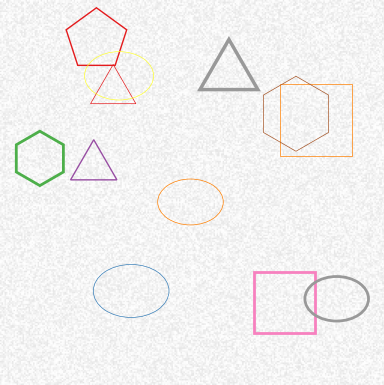[{"shape": "triangle", "thickness": 0.5, "radius": 0.34, "center": [0.294, 0.765]}, {"shape": "pentagon", "thickness": 1, "radius": 0.41, "center": [0.25, 0.897]}, {"shape": "oval", "thickness": 0.5, "radius": 0.49, "center": [0.341, 0.244]}, {"shape": "hexagon", "thickness": 2, "radius": 0.35, "center": [0.103, 0.589]}, {"shape": "triangle", "thickness": 1, "radius": 0.35, "center": [0.243, 0.568]}, {"shape": "square", "thickness": 0.5, "radius": 0.47, "center": [0.821, 0.687]}, {"shape": "oval", "thickness": 0.5, "radius": 0.43, "center": [0.495, 0.475]}, {"shape": "oval", "thickness": 0.5, "radius": 0.45, "center": [0.309, 0.803]}, {"shape": "hexagon", "thickness": 0.5, "radius": 0.49, "center": [0.769, 0.705]}, {"shape": "square", "thickness": 2, "radius": 0.4, "center": [0.738, 0.215]}, {"shape": "triangle", "thickness": 2.5, "radius": 0.43, "center": [0.595, 0.811]}, {"shape": "oval", "thickness": 2, "radius": 0.41, "center": [0.875, 0.224]}]